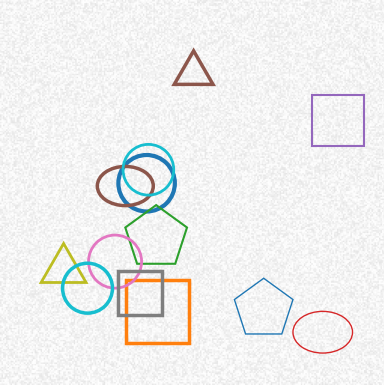[{"shape": "pentagon", "thickness": 1, "radius": 0.4, "center": [0.685, 0.197]}, {"shape": "circle", "thickness": 3, "radius": 0.37, "center": [0.381, 0.524]}, {"shape": "square", "thickness": 2.5, "radius": 0.41, "center": [0.408, 0.19]}, {"shape": "pentagon", "thickness": 1.5, "radius": 0.42, "center": [0.406, 0.383]}, {"shape": "oval", "thickness": 1, "radius": 0.39, "center": [0.838, 0.137]}, {"shape": "square", "thickness": 1.5, "radius": 0.34, "center": [0.877, 0.687]}, {"shape": "oval", "thickness": 2.5, "radius": 0.36, "center": [0.325, 0.517]}, {"shape": "triangle", "thickness": 2.5, "radius": 0.29, "center": [0.503, 0.81]}, {"shape": "circle", "thickness": 2, "radius": 0.34, "center": [0.299, 0.32]}, {"shape": "square", "thickness": 2.5, "radius": 0.29, "center": [0.364, 0.24]}, {"shape": "triangle", "thickness": 2, "radius": 0.34, "center": [0.165, 0.3]}, {"shape": "circle", "thickness": 2.5, "radius": 0.32, "center": [0.227, 0.251]}, {"shape": "circle", "thickness": 2, "radius": 0.33, "center": [0.385, 0.559]}]